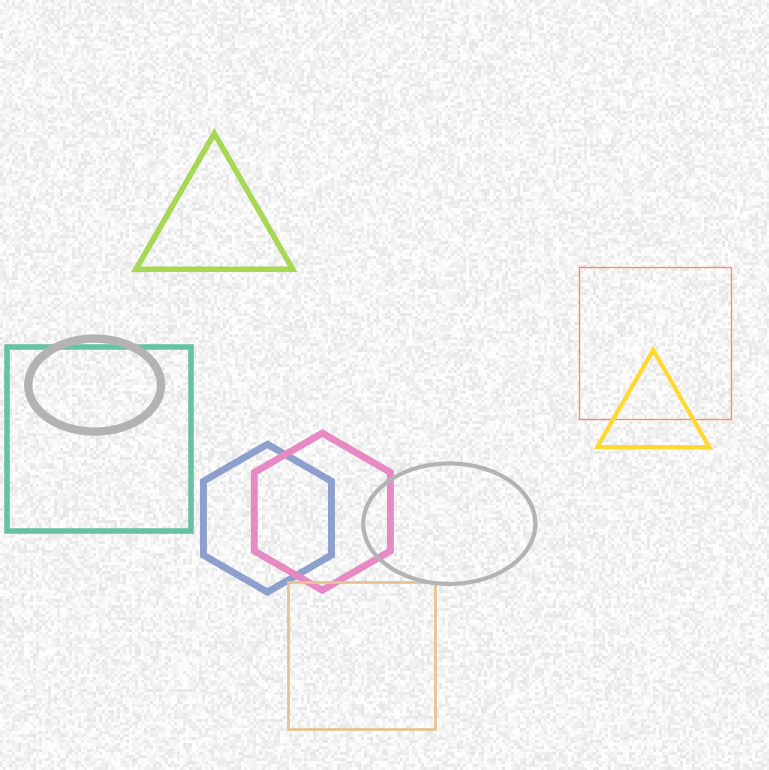[{"shape": "square", "thickness": 2, "radius": 0.6, "center": [0.128, 0.43]}, {"shape": "square", "thickness": 0.5, "radius": 0.49, "center": [0.85, 0.555]}, {"shape": "hexagon", "thickness": 2.5, "radius": 0.48, "center": [0.347, 0.327]}, {"shape": "hexagon", "thickness": 2.5, "radius": 0.51, "center": [0.419, 0.335]}, {"shape": "triangle", "thickness": 2, "radius": 0.59, "center": [0.278, 0.709]}, {"shape": "triangle", "thickness": 1.5, "radius": 0.42, "center": [0.848, 0.461]}, {"shape": "square", "thickness": 1, "radius": 0.48, "center": [0.469, 0.148]}, {"shape": "oval", "thickness": 1.5, "radius": 0.56, "center": [0.584, 0.32]}, {"shape": "oval", "thickness": 3, "radius": 0.43, "center": [0.123, 0.5]}]